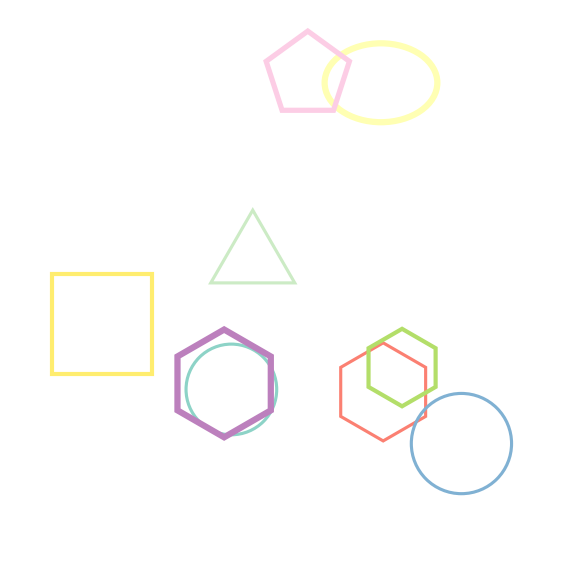[{"shape": "circle", "thickness": 1.5, "radius": 0.39, "center": [0.401, 0.325]}, {"shape": "oval", "thickness": 3, "radius": 0.49, "center": [0.66, 0.856]}, {"shape": "hexagon", "thickness": 1.5, "radius": 0.42, "center": [0.664, 0.321]}, {"shape": "circle", "thickness": 1.5, "radius": 0.43, "center": [0.799, 0.231]}, {"shape": "hexagon", "thickness": 2, "radius": 0.34, "center": [0.696, 0.363]}, {"shape": "pentagon", "thickness": 2.5, "radius": 0.38, "center": [0.533, 0.869]}, {"shape": "hexagon", "thickness": 3, "radius": 0.47, "center": [0.388, 0.335]}, {"shape": "triangle", "thickness": 1.5, "radius": 0.42, "center": [0.438, 0.551]}, {"shape": "square", "thickness": 2, "radius": 0.43, "center": [0.177, 0.438]}]